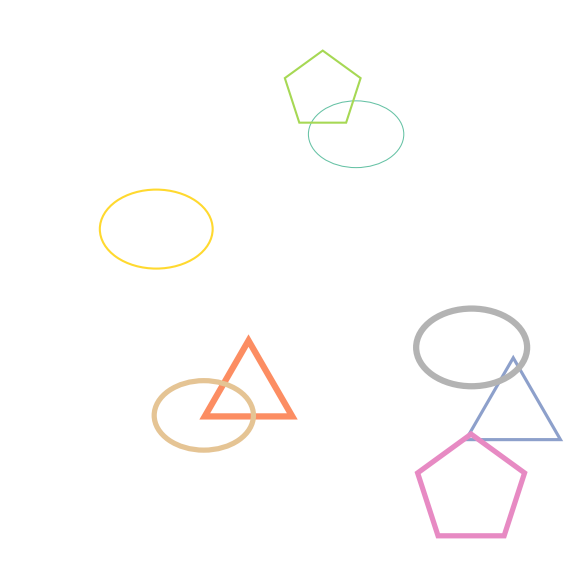[{"shape": "oval", "thickness": 0.5, "radius": 0.41, "center": [0.617, 0.767]}, {"shape": "triangle", "thickness": 3, "radius": 0.44, "center": [0.43, 0.322]}, {"shape": "triangle", "thickness": 1.5, "radius": 0.47, "center": [0.889, 0.285]}, {"shape": "pentagon", "thickness": 2.5, "radius": 0.49, "center": [0.816, 0.15]}, {"shape": "pentagon", "thickness": 1, "radius": 0.34, "center": [0.559, 0.843]}, {"shape": "oval", "thickness": 1, "radius": 0.49, "center": [0.271, 0.602]}, {"shape": "oval", "thickness": 2.5, "radius": 0.43, "center": [0.353, 0.28]}, {"shape": "oval", "thickness": 3, "radius": 0.48, "center": [0.817, 0.398]}]